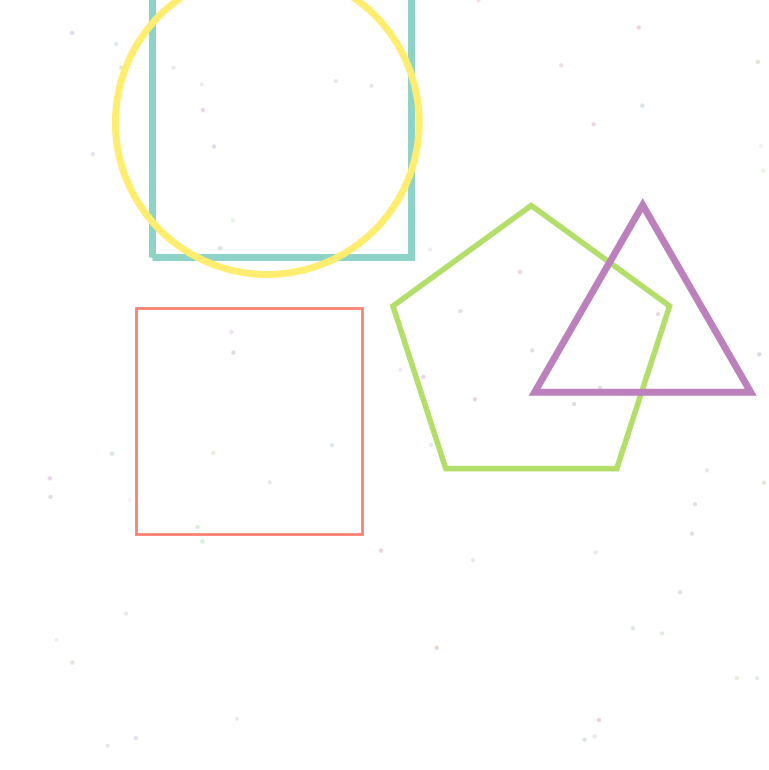[{"shape": "square", "thickness": 2.5, "radius": 0.84, "center": [0.366, 0.834]}, {"shape": "square", "thickness": 1, "radius": 0.74, "center": [0.323, 0.453]}, {"shape": "pentagon", "thickness": 2, "radius": 0.94, "center": [0.69, 0.544]}, {"shape": "triangle", "thickness": 2.5, "radius": 0.81, "center": [0.835, 0.572]}, {"shape": "circle", "thickness": 2.5, "radius": 0.99, "center": [0.347, 0.841]}]